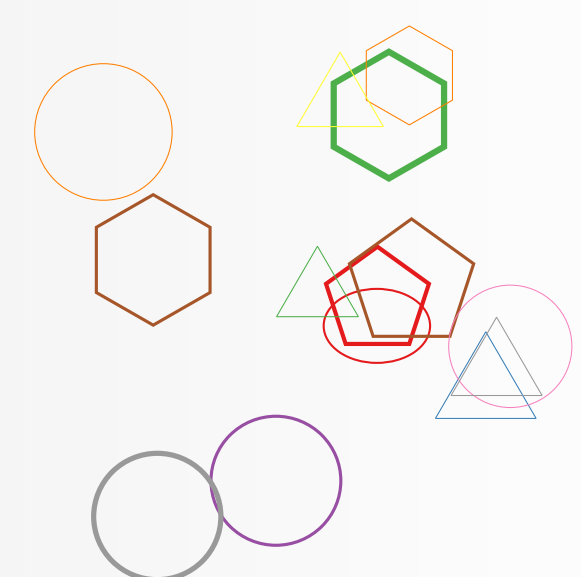[{"shape": "pentagon", "thickness": 2, "radius": 0.47, "center": [0.649, 0.479]}, {"shape": "oval", "thickness": 1, "radius": 0.46, "center": [0.648, 0.435]}, {"shape": "triangle", "thickness": 0.5, "radius": 0.5, "center": [0.836, 0.325]}, {"shape": "triangle", "thickness": 0.5, "radius": 0.41, "center": [0.546, 0.491]}, {"shape": "hexagon", "thickness": 3, "radius": 0.55, "center": [0.669, 0.8]}, {"shape": "circle", "thickness": 1.5, "radius": 0.56, "center": [0.475, 0.167]}, {"shape": "hexagon", "thickness": 0.5, "radius": 0.43, "center": [0.704, 0.869]}, {"shape": "circle", "thickness": 0.5, "radius": 0.59, "center": [0.178, 0.771]}, {"shape": "triangle", "thickness": 0.5, "radius": 0.43, "center": [0.585, 0.823]}, {"shape": "hexagon", "thickness": 1.5, "radius": 0.56, "center": [0.264, 0.549]}, {"shape": "pentagon", "thickness": 1.5, "radius": 0.56, "center": [0.708, 0.508]}, {"shape": "circle", "thickness": 0.5, "radius": 0.53, "center": [0.878, 0.399]}, {"shape": "triangle", "thickness": 0.5, "radius": 0.45, "center": [0.854, 0.359]}, {"shape": "circle", "thickness": 2.5, "radius": 0.55, "center": [0.271, 0.105]}]